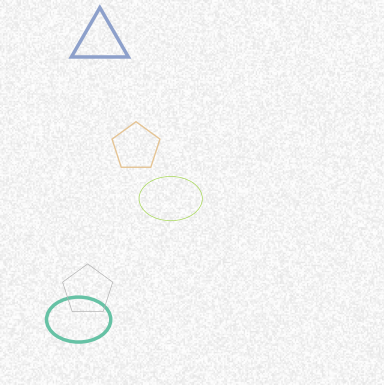[{"shape": "oval", "thickness": 2.5, "radius": 0.42, "center": [0.204, 0.17]}, {"shape": "triangle", "thickness": 2.5, "radius": 0.43, "center": [0.259, 0.895]}, {"shape": "oval", "thickness": 0.5, "radius": 0.41, "center": [0.443, 0.484]}, {"shape": "pentagon", "thickness": 1, "radius": 0.33, "center": [0.353, 0.618]}, {"shape": "pentagon", "thickness": 0.5, "radius": 0.34, "center": [0.228, 0.246]}]